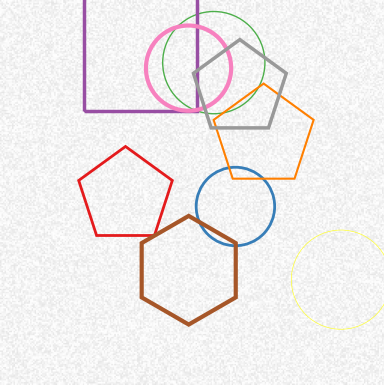[{"shape": "pentagon", "thickness": 2, "radius": 0.64, "center": [0.326, 0.492]}, {"shape": "circle", "thickness": 2, "radius": 0.51, "center": [0.611, 0.464]}, {"shape": "circle", "thickness": 1, "radius": 0.66, "center": [0.555, 0.837]}, {"shape": "square", "thickness": 2.5, "radius": 0.73, "center": [0.366, 0.858]}, {"shape": "pentagon", "thickness": 1.5, "radius": 0.68, "center": [0.685, 0.646]}, {"shape": "circle", "thickness": 0.5, "radius": 0.64, "center": [0.886, 0.274]}, {"shape": "hexagon", "thickness": 3, "radius": 0.71, "center": [0.49, 0.298]}, {"shape": "circle", "thickness": 3, "radius": 0.55, "center": [0.49, 0.823]}, {"shape": "pentagon", "thickness": 2.5, "radius": 0.63, "center": [0.623, 0.77]}]